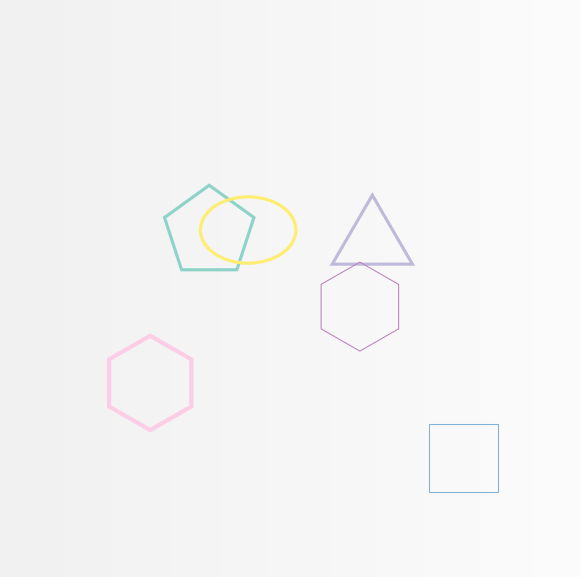[{"shape": "pentagon", "thickness": 1.5, "radius": 0.4, "center": [0.36, 0.597]}, {"shape": "triangle", "thickness": 1.5, "radius": 0.4, "center": [0.641, 0.582]}, {"shape": "square", "thickness": 0.5, "radius": 0.29, "center": [0.797, 0.206]}, {"shape": "hexagon", "thickness": 2, "radius": 0.41, "center": [0.258, 0.336]}, {"shape": "hexagon", "thickness": 0.5, "radius": 0.39, "center": [0.619, 0.468]}, {"shape": "oval", "thickness": 1.5, "radius": 0.41, "center": [0.427, 0.601]}]